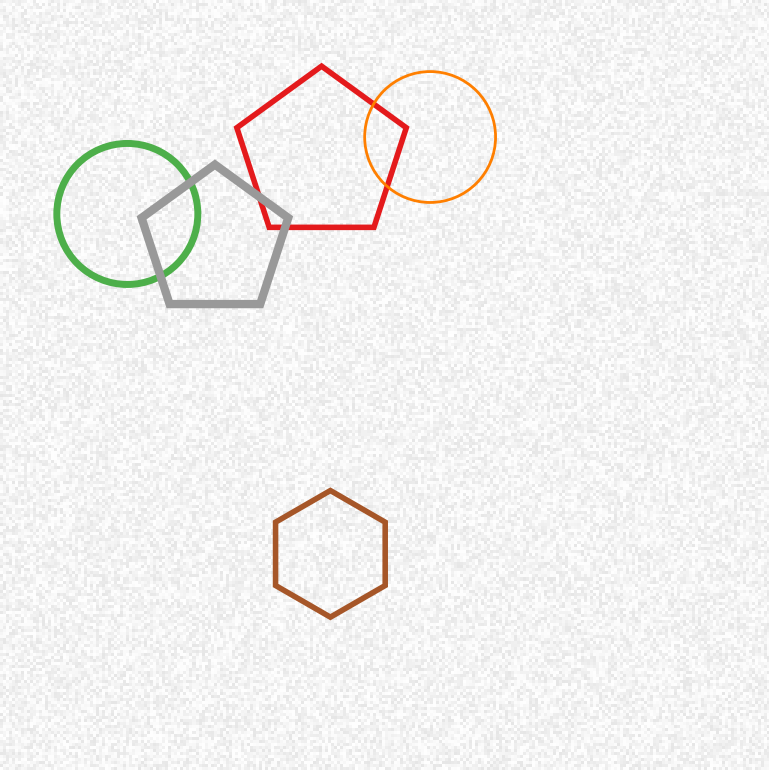[{"shape": "pentagon", "thickness": 2, "radius": 0.58, "center": [0.418, 0.798]}, {"shape": "circle", "thickness": 2.5, "radius": 0.46, "center": [0.165, 0.722]}, {"shape": "circle", "thickness": 1, "radius": 0.42, "center": [0.559, 0.822]}, {"shape": "hexagon", "thickness": 2, "radius": 0.41, "center": [0.429, 0.281]}, {"shape": "pentagon", "thickness": 3, "radius": 0.5, "center": [0.279, 0.686]}]